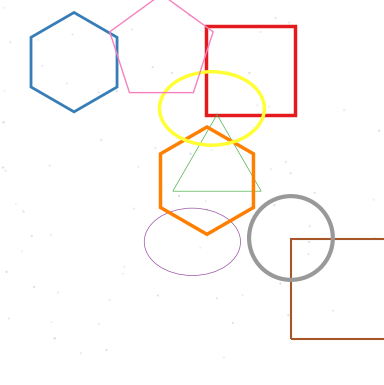[{"shape": "square", "thickness": 2.5, "radius": 0.58, "center": [0.65, 0.817]}, {"shape": "hexagon", "thickness": 2, "radius": 0.65, "center": [0.192, 0.839]}, {"shape": "triangle", "thickness": 0.5, "radius": 0.66, "center": [0.564, 0.57]}, {"shape": "oval", "thickness": 0.5, "radius": 0.62, "center": [0.5, 0.372]}, {"shape": "hexagon", "thickness": 2.5, "radius": 0.7, "center": [0.538, 0.531]}, {"shape": "oval", "thickness": 2.5, "radius": 0.68, "center": [0.551, 0.718]}, {"shape": "square", "thickness": 1.5, "radius": 0.65, "center": [0.886, 0.249]}, {"shape": "pentagon", "thickness": 1, "radius": 0.71, "center": [0.419, 0.874]}, {"shape": "circle", "thickness": 3, "radius": 0.54, "center": [0.756, 0.382]}]